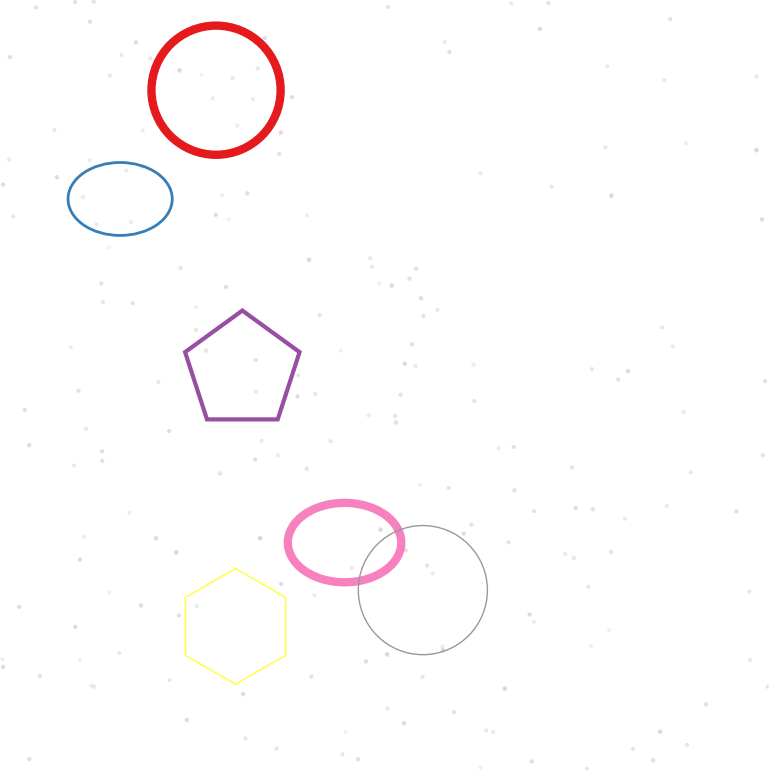[{"shape": "circle", "thickness": 3, "radius": 0.42, "center": [0.281, 0.883]}, {"shape": "oval", "thickness": 1, "radius": 0.34, "center": [0.156, 0.742]}, {"shape": "pentagon", "thickness": 1.5, "radius": 0.39, "center": [0.315, 0.519]}, {"shape": "hexagon", "thickness": 0.5, "radius": 0.38, "center": [0.306, 0.186]}, {"shape": "oval", "thickness": 3, "radius": 0.37, "center": [0.447, 0.295]}, {"shape": "circle", "thickness": 0.5, "radius": 0.42, "center": [0.549, 0.234]}]